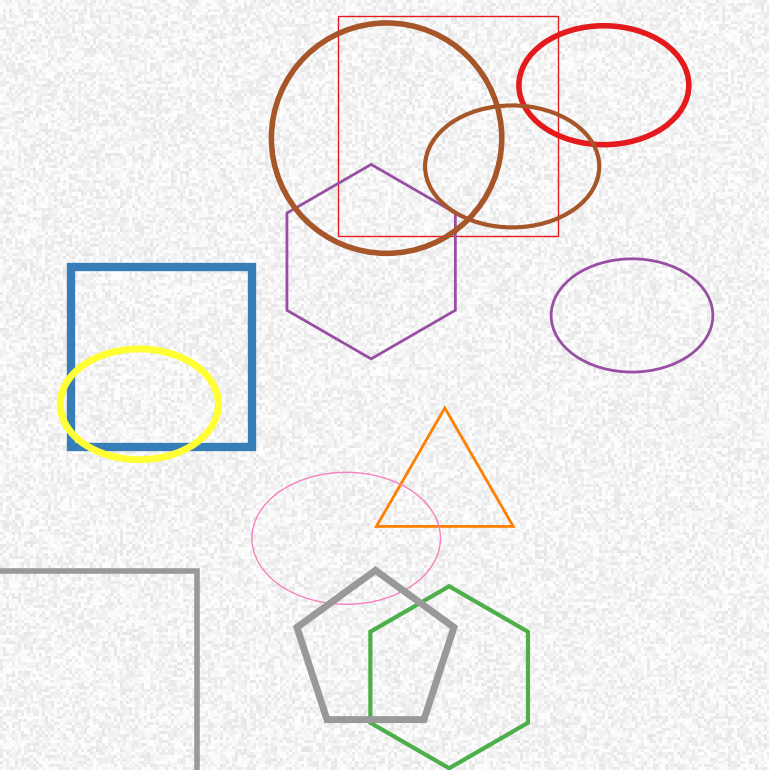[{"shape": "square", "thickness": 0.5, "radius": 0.71, "center": [0.581, 0.837]}, {"shape": "oval", "thickness": 2, "radius": 0.55, "center": [0.784, 0.889]}, {"shape": "square", "thickness": 3, "radius": 0.59, "center": [0.21, 0.537]}, {"shape": "hexagon", "thickness": 1.5, "radius": 0.59, "center": [0.583, 0.12]}, {"shape": "oval", "thickness": 1, "radius": 0.53, "center": [0.821, 0.59]}, {"shape": "hexagon", "thickness": 1, "radius": 0.63, "center": [0.482, 0.66]}, {"shape": "triangle", "thickness": 1, "radius": 0.51, "center": [0.578, 0.368]}, {"shape": "oval", "thickness": 2.5, "radius": 0.51, "center": [0.181, 0.475]}, {"shape": "oval", "thickness": 1.5, "radius": 0.57, "center": [0.665, 0.784]}, {"shape": "circle", "thickness": 2, "radius": 0.75, "center": [0.502, 0.821]}, {"shape": "oval", "thickness": 0.5, "radius": 0.61, "center": [0.45, 0.301]}, {"shape": "square", "thickness": 2, "radius": 0.72, "center": [0.111, 0.115]}, {"shape": "pentagon", "thickness": 2.5, "radius": 0.54, "center": [0.488, 0.152]}]